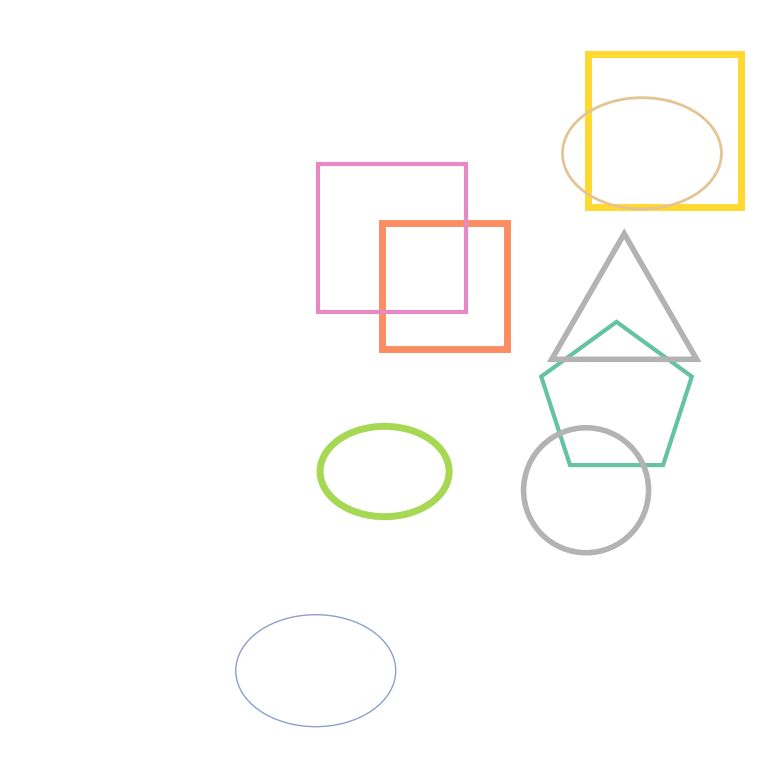[{"shape": "pentagon", "thickness": 1.5, "radius": 0.51, "center": [0.801, 0.479]}, {"shape": "square", "thickness": 2.5, "radius": 0.41, "center": [0.577, 0.629]}, {"shape": "oval", "thickness": 0.5, "radius": 0.52, "center": [0.41, 0.129]}, {"shape": "square", "thickness": 1.5, "radius": 0.48, "center": [0.509, 0.691]}, {"shape": "oval", "thickness": 2.5, "radius": 0.42, "center": [0.499, 0.388]}, {"shape": "square", "thickness": 2.5, "radius": 0.5, "center": [0.863, 0.831]}, {"shape": "oval", "thickness": 1, "radius": 0.52, "center": [0.834, 0.801]}, {"shape": "triangle", "thickness": 2, "radius": 0.54, "center": [0.811, 0.588]}, {"shape": "circle", "thickness": 2, "radius": 0.41, "center": [0.761, 0.363]}]